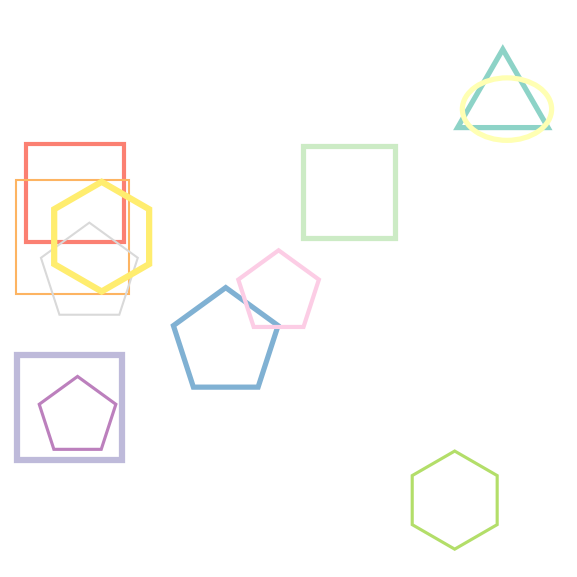[{"shape": "triangle", "thickness": 2.5, "radius": 0.45, "center": [0.871, 0.823]}, {"shape": "oval", "thickness": 2.5, "radius": 0.39, "center": [0.878, 0.81]}, {"shape": "square", "thickness": 3, "radius": 0.45, "center": [0.12, 0.293]}, {"shape": "square", "thickness": 2, "radius": 0.42, "center": [0.13, 0.665]}, {"shape": "pentagon", "thickness": 2.5, "radius": 0.48, "center": [0.391, 0.406]}, {"shape": "square", "thickness": 1, "radius": 0.49, "center": [0.126, 0.588]}, {"shape": "hexagon", "thickness": 1.5, "radius": 0.42, "center": [0.787, 0.133]}, {"shape": "pentagon", "thickness": 2, "radius": 0.37, "center": [0.482, 0.492]}, {"shape": "pentagon", "thickness": 1, "radius": 0.44, "center": [0.155, 0.525]}, {"shape": "pentagon", "thickness": 1.5, "radius": 0.35, "center": [0.134, 0.278]}, {"shape": "square", "thickness": 2.5, "radius": 0.4, "center": [0.604, 0.666]}, {"shape": "hexagon", "thickness": 3, "radius": 0.47, "center": [0.176, 0.589]}]